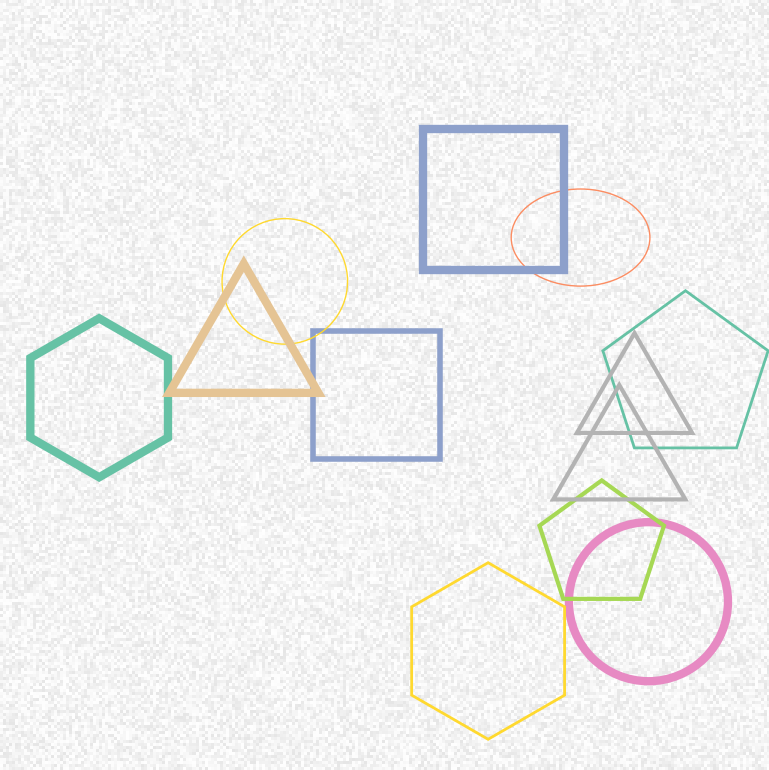[{"shape": "pentagon", "thickness": 1, "radius": 0.56, "center": [0.89, 0.51]}, {"shape": "hexagon", "thickness": 3, "radius": 0.52, "center": [0.129, 0.483]}, {"shape": "oval", "thickness": 0.5, "radius": 0.45, "center": [0.754, 0.691]}, {"shape": "square", "thickness": 2, "radius": 0.41, "center": [0.489, 0.487]}, {"shape": "square", "thickness": 3, "radius": 0.46, "center": [0.641, 0.741]}, {"shape": "circle", "thickness": 3, "radius": 0.52, "center": [0.842, 0.219]}, {"shape": "pentagon", "thickness": 1.5, "radius": 0.43, "center": [0.781, 0.291]}, {"shape": "hexagon", "thickness": 1, "radius": 0.57, "center": [0.634, 0.155]}, {"shape": "circle", "thickness": 0.5, "radius": 0.41, "center": [0.37, 0.635]}, {"shape": "triangle", "thickness": 3, "radius": 0.56, "center": [0.317, 0.546]}, {"shape": "triangle", "thickness": 1.5, "radius": 0.43, "center": [0.824, 0.481]}, {"shape": "triangle", "thickness": 1.5, "radius": 0.5, "center": [0.804, 0.401]}]